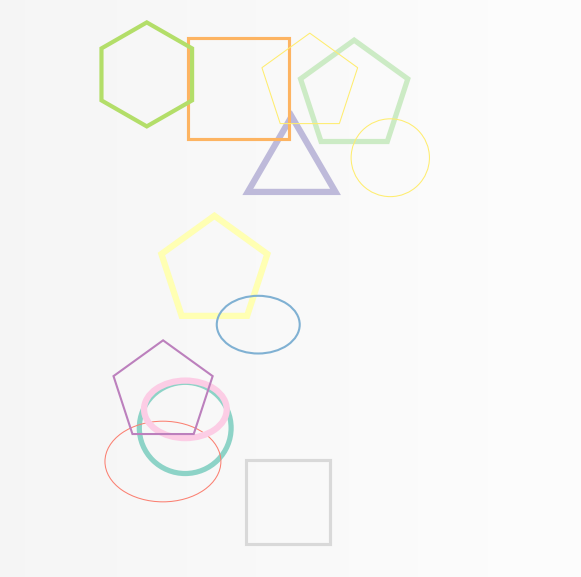[{"shape": "circle", "thickness": 2.5, "radius": 0.39, "center": [0.319, 0.258]}, {"shape": "pentagon", "thickness": 3, "radius": 0.48, "center": [0.369, 0.53]}, {"shape": "triangle", "thickness": 3, "radius": 0.44, "center": [0.502, 0.71]}, {"shape": "oval", "thickness": 0.5, "radius": 0.5, "center": [0.28, 0.2]}, {"shape": "oval", "thickness": 1, "radius": 0.36, "center": [0.444, 0.437]}, {"shape": "square", "thickness": 1.5, "radius": 0.44, "center": [0.41, 0.847]}, {"shape": "hexagon", "thickness": 2, "radius": 0.45, "center": [0.253, 0.87]}, {"shape": "oval", "thickness": 3, "radius": 0.36, "center": [0.319, 0.29]}, {"shape": "square", "thickness": 1.5, "radius": 0.36, "center": [0.496, 0.13]}, {"shape": "pentagon", "thickness": 1, "radius": 0.45, "center": [0.281, 0.32]}, {"shape": "pentagon", "thickness": 2.5, "radius": 0.49, "center": [0.609, 0.833]}, {"shape": "circle", "thickness": 0.5, "radius": 0.34, "center": [0.671, 0.726]}, {"shape": "pentagon", "thickness": 0.5, "radius": 0.43, "center": [0.533, 0.855]}]